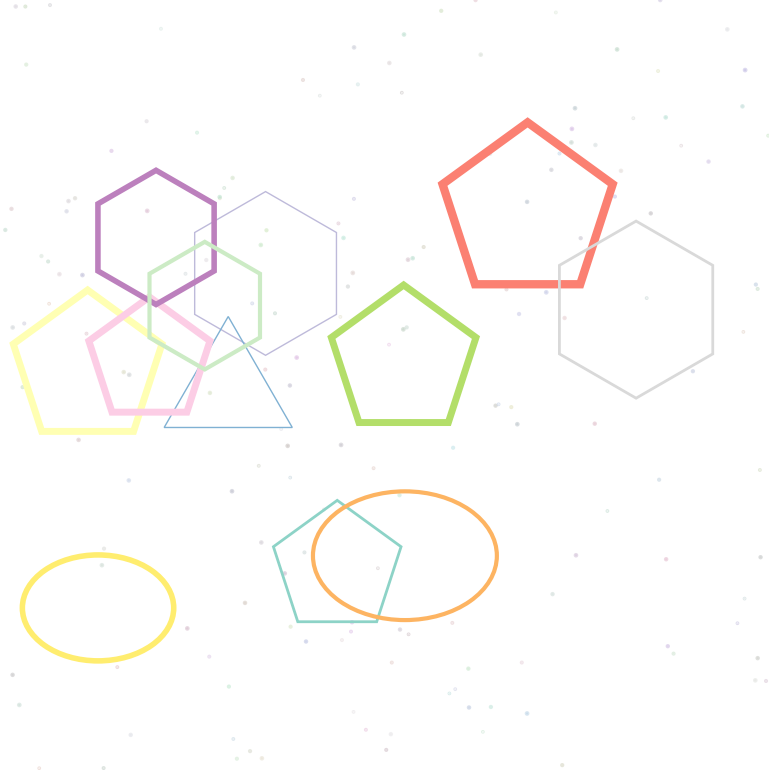[{"shape": "pentagon", "thickness": 1, "radius": 0.44, "center": [0.438, 0.263]}, {"shape": "pentagon", "thickness": 2.5, "radius": 0.51, "center": [0.114, 0.522]}, {"shape": "hexagon", "thickness": 0.5, "radius": 0.53, "center": [0.345, 0.645]}, {"shape": "pentagon", "thickness": 3, "radius": 0.58, "center": [0.685, 0.725]}, {"shape": "triangle", "thickness": 0.5, "radius": 0.48, "center": [0.296, 0.493]}, {"shape": "oval", "thickness": 1.5, "radius": 0.6, "center": [0.526, 0.278]}, {"shape": "pentagon", "thickness": 2.5, "radius": 0.49, "center": [0.524, 0.531]}, {"shape": "pentagon", "thickness": 2.5, "radius": 0.41, "center": [0.194, 0.532]}, {"shape": "hexagon", "thickness": 1, "radius": 0.57, "center": [0.826, 0.598]}, {"shape": "hexagon", "thickness": 2, "radius": 0.44, "center": [0.203, 0.692]}, {"shape": "hexagon", "thickness": 1.5, "radius": 0.41, "center": [0.266, 0.603]}, {"shape": "oval", "thickness": 2, "radius": 0.49, "center": [0.127, 0.211]}]